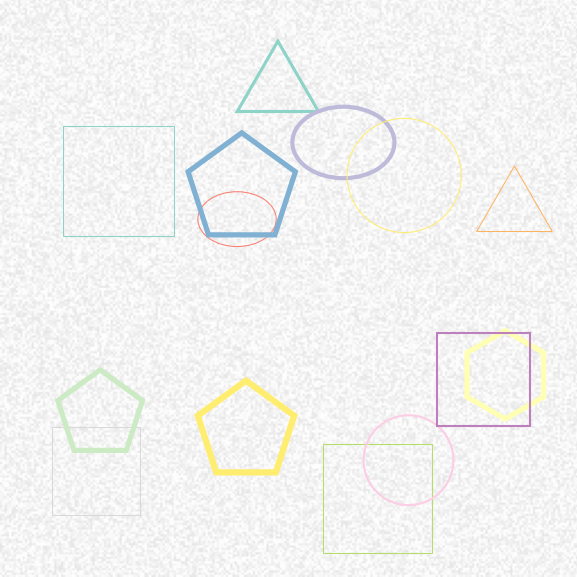[{"shape": "square", "thickness": 0.5, "radius": 0.48, "center": [0.205, 0.686]}, {"shape": "triangle", "thickness": 1.5, "radius": 0.41, "center": [0.481, 0.847]}, {"shape": "hexagon", "thickness": 2.5, "radius": 0.38, "center": [0.875, 0.35]}, {"shape": "oval", "thickness": 2, "radius": 0.44, "center": [0.595, 0.752]}, {"shape": "oval", "thickness": 0.5, "radius": 0.34, "center": [0.41, 0.62]}, {"shape": "pentagon", "thickness": 2.5, "radius": 0.49, "center": [0.419, 0.671]}, {"shape": "triangle", "thickness": 0.5, "radius": 0.38, "center": [0.891, 0.636]}, {"shape": "square", "thickness": 0.5, "radius": 0.47, "center": [0.654, 0.135]}, {"shape": "circle", "thickness": 1, "radius": 0.39, "center": [0.707, 0.202]}, {"shape": "square", "thickness": 0.5, "radius": 0.38, "center": [0.167, 0.183]}, {"shape": "square", "thickness": 1, "radius": 0.4, "center": [0.837, 0.341]}, {"shape": "pentagon", "thickness": 2.5, "radius": 0.39, "center": [0.173, 0.282]}, {"shape": "circle", "thickness": 0.5, "radius": 0.49, "center": [0.7, 0.695]}, {"shape": "pentagon", "thickness": 3, "radius": 0.44, "center": [0.426, 0.252]}]